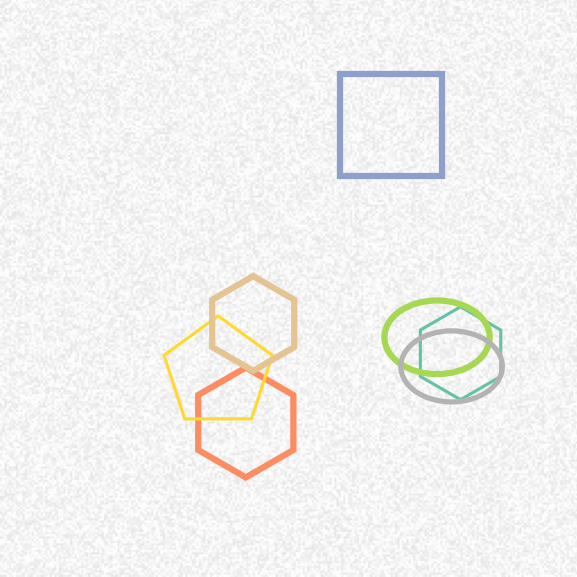[{"shape": "hexagon", "thickness": 1.5, "radius": 0.4, "center": [0.797, 0.387]}, {"shape": "hexagon", "thickness": 3, "radius": 0.48, "center": [0.426, 0.268]}, {"shape": "square", "thickness": 3, "radius": 0.44, "center": [0.677, 0.782]}, {"shape": "oval", "thickness": 3, "radius": 0.46, "center": [0.757, 0.415]}, {"shape": "pentagon", "thickness": 1.5, "radius": 0.49, "center": [0.378, 0.354]}, {"shape": "hexagon", "thickness": 3, "radius": 0.41, "center": [0.438, 0.439]}, {"shape": "oval", "thickness": 2.5, "radius": 0.44, "center": [0.782, 0.365]}]